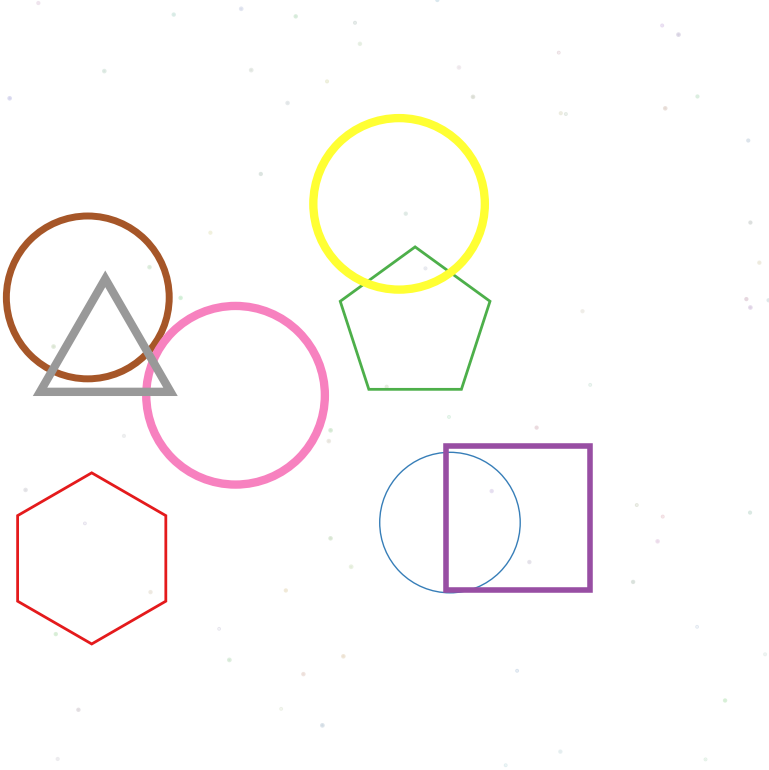[{"shape": "hexagon", "thickness": 1, "radius": 0.56, "center": [0.119, 0.275]}, {"shape": "circle", "thickness": 0.5, "radius": 0.46, "center": [0.584, 0.321]}, {"shape": "pentagon", "thickness": 1, "radius": 0.51, "center": [0.539, 0.577]}, {"shape": "square", "thickness": 2, "radius": 0.47, "center": [0.673, 0.328]}, {"shape": "circle", "thickness": 3, "radius": 0.56, "center": [0.518, 0.735]}, {"shape": "circle", "thickness": 2.5, "radius": 0.53, "center": [0.114, 0.614]}, {"shape": "circle", "thickness": 3, "radius": 0.58, "center": [0.306, 0.487]}, {"shape": "triangle", "thickness": 3, "radius": 0.49, "center": [0.137, 0.54]}]